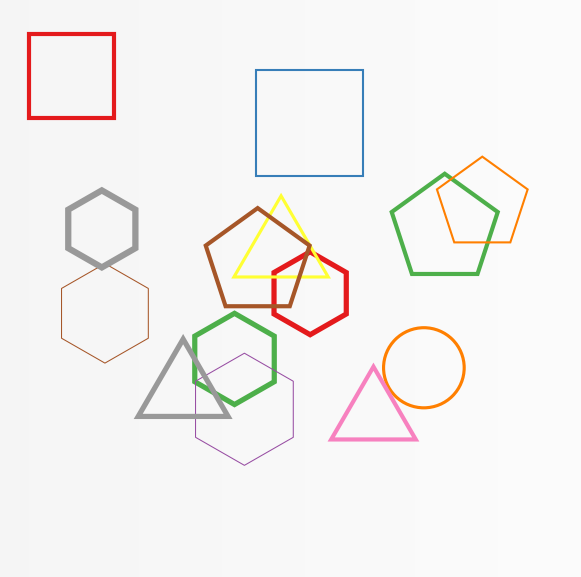[{"shape": "hexagon", "thickness": 2.5, "radius": 0.36, "center": [0.534, 0.491]}, {"shape": "square", "thickness": 2, "radius": 0.36, "center": [0.123, 0.867]}, {"shape": "square", "thickness": 1, "radius": 0.46, "center": [0.532, 0.786]}, {"shape": "pentagon", "thickness": 2, "radius": 0.48, "center": [0.765, 0.602]}, {"shape": "hexagon", "thickness": 2.5, "radius": 0.39, "center": [0.403, 0.378]}, {"shape": "hexagon", "thickness": 0.5, "radius": 0.49, "center": [0.42, 0.29]}, {"shape": "circle", "thickness": 1.5, "radius": 0.35, "center": [0.729, 0.362]}, {"shape": "pentagon", "thickness": 1, "radius": 0.41, "center": [0.83, 0.646]}, {"shape": "triangle", "thickness": 1.5, "radius": 0.47, "center": [0.484, 0.566]}, {"shape": "hexagon", "thickness": 0.5, "radius": 0.43, "center": [0.181, 0.457]}, {"shape": "pentagon", "thickness": 2, "radius": 0.47, "center": [0.443, 0.545]}, {"shape": "triangle", "thickness": 2, "radius": 0.42, "center": [0.643, 0.28]}, {"shape": "triangle", "thickness": 2.5, "radius": 0.45, "center": [0.315, 0.323]}, {"shape": "hexagon", "thickness": 3, "radius": 0.33, "center": [0.175, 0.603]}]